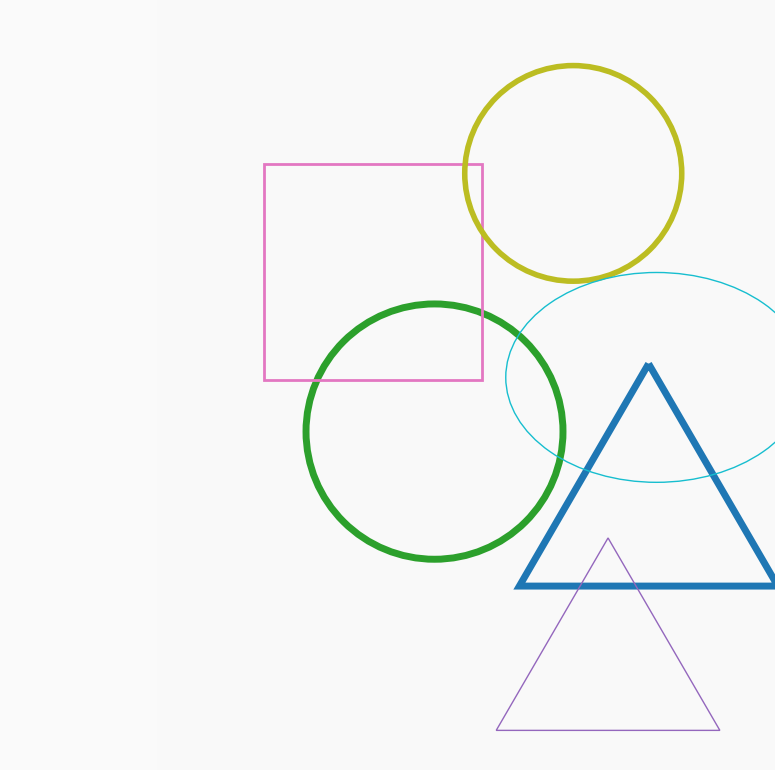[{"shape": "triangle", "thickness": 2.5, "radius": 0.96, "center": [0.837, 0.335]}, {"shape": "circle", "thickness": 2.5, "radius": 0.83, "center": [0.561, 0.439]}, {"shape": "triangle", "thickness": 0.5, "radius": 0.83, "center": [0.785, 0.135]}, {"shape": "square", "thickness": 1, "radius": 0.7, "center": [0.481, 0.647]}, {"shape": "circle", "thickness": 2, "radius": 0.7, "center": [0.74, 0.775]}, {"shape": "oval", "thickness": 0.5, "radius": 0.97, "center": [0.847, 0.51]}]